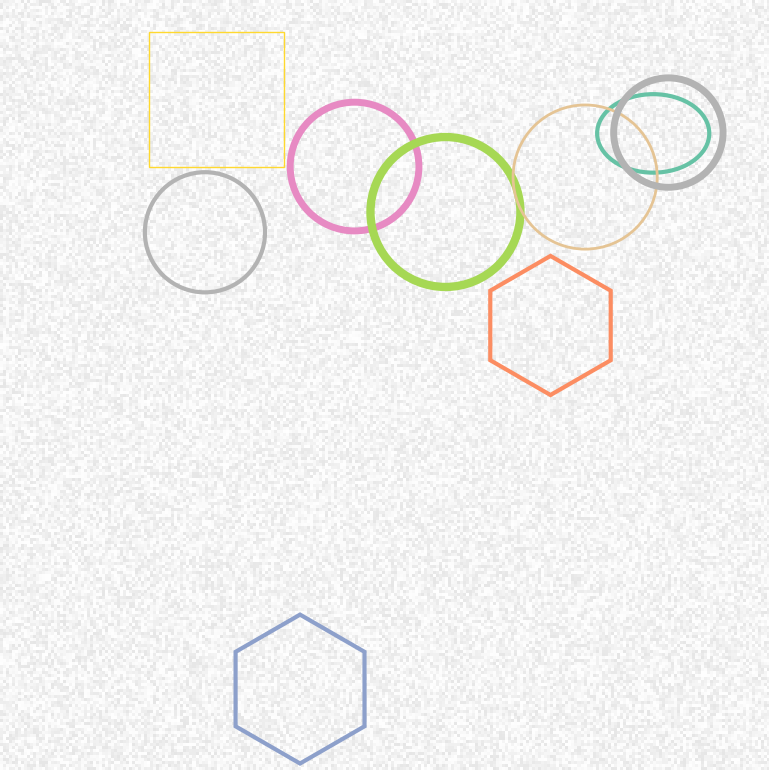[{"shape": "oval", "thickness": 1.5, "radius": 0.36, "center": [0.848, 0.827]}, {"shape": "hexagon", "thickness": 1.5, "radius": 0.45, "center": [0.715, 0.577]}, {"shape": "hexagon", "thickness": 1.5, "radius": 0.48, "center": [0.39, 0.105]}, {"shape": "circle", "thickness": 2.5, "radius": 0.42, "center": [0.46, 0.784]}, {"shape": "circle", "thickness": 3, "radius": 0.49, "center": [0.579, 0.725]}, {"shape": "square", "thickness": 0.5, "radius": 0.44, "center": [0.281, 0.871]}, {"shape": "circle", "thickness": 1, "radius": 0.47, "center": [0.76, 0.77]}, {"shape": "circle", "thickness": 2.5, "radius": 0.36, "center": [0.868, 0.828]}, {"shape": "circle", "thickness": 1.5, "radius": 0.39, "center": [0.266, 0.698]}]